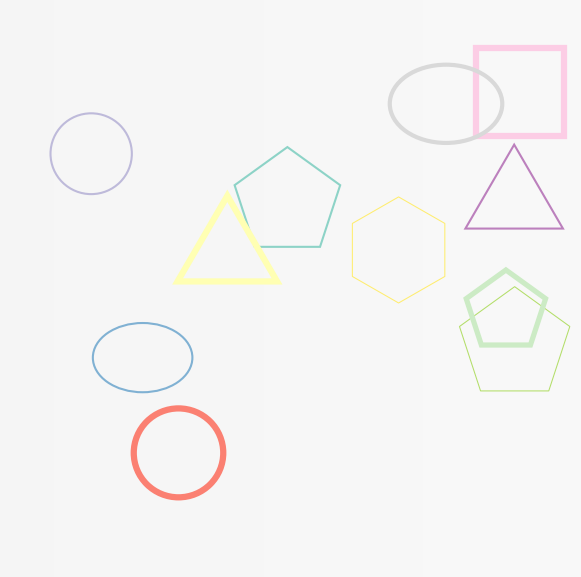[{"shape": "pentagon", "thickness": 1, "radius": 0.48, "center": [0.494, 0.649]}, {"shape": "triangle", "thickness": 3, "radius": 0.49, "center": [0.391, 0.561]}, {"shape": "circle", "thickness": 1, "radius": 0.35, "center": [0.157, 0.733]}, {"shape": "circle", "thickness": 3, "radius": 0.38, "center": [0.307, 0.215]}, {"shape": "oval", "thickness": 1, "radius": 0.43, "center": [0.245, 0.38]}, {"shape": "pentagon", "thickness": 0.5, "radius": 0.5, "center": [0.885, 0.403]}, {"shape": "square", "thickness": 3, "radius": 0.38, "center": [0.894, 0.839]}, {"shape": "oval", "thickness": 2, "radius": 0.48, "center": [0.767, 0.819]}, {"shape": "triangle", "thickness": 1, "radius": 0.48, "center": [0.885, 0.652]}, {"shape": "pentagon", "thickness": 2.5, "radius": 0.36, "center": [0.87, 0.46]}, {"shape": "hexagon", "thickness": 0.5, "radius": 0.46, "center": [0.686, 0.566]}]